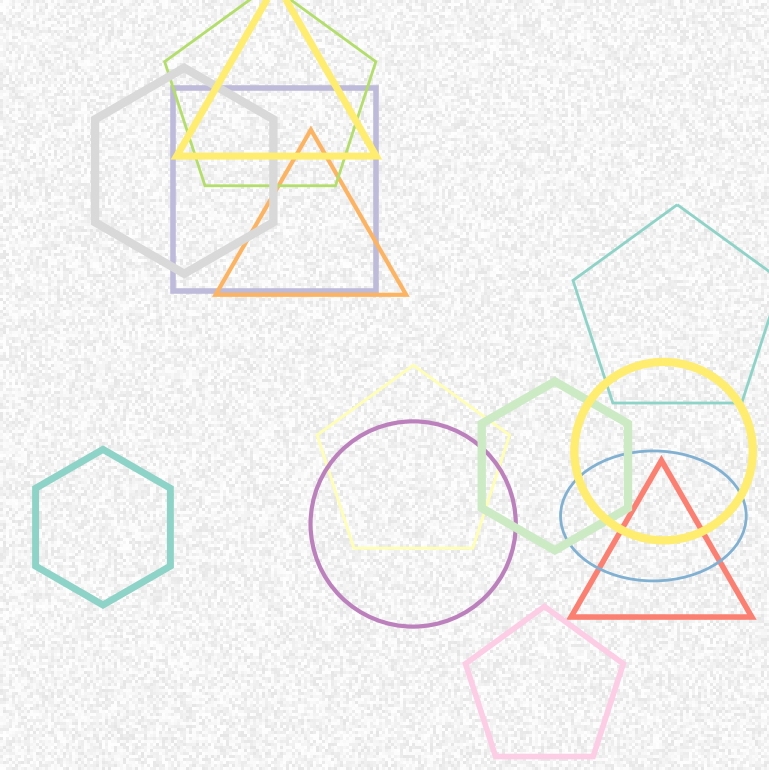[{"shape": "hexagon", "thickness": 2.5, "radius": 0.51, "center": [0.134, 0.315]}, {"shape": "pentagon", "thickness": 1, "radius": 0.71, "center": [0.88, 0.592]}, {"shape": "pentagon", "thickness": 1, "radius": 0.66, "center": [0.537, 0.394]}, {"shape": "square", "thickness": 2, "radius": 0.66, "center": [0.357, 0.754]}, {"shape": "triangle", "thickness": 2, "radius": 0.68, "center": [0.859, 0.266]}, {"shape": "oval", "thickness": 1, "radius": 0.6, "center": [0.849, 0.33]}, {"shape": "triangle", "thickness": 1.5, "radius": 0.71, "center": [0.404, 0.689]}, {"shape": "pentagon", "thickness": 1, "radius": 0.72, "center": [0.351, 0.875]}, {"shape": "pentagon", "thickness": 2, "radius": 0.54, "center": [0.707, 0.105]}, {"shape": "hexagon", "thickness": 3, "radius": 0.67, "center": [0.239, 0.778]}, {"shape": "circle", "thickness": 1.5, "radius": 0.67, "center": [0.537, 0.32]}, {"shape": "hexagon", "thickness": 3, "radius": 0.55, "center": [0.721, 0.395]}, {"shape": "triangle", "thickness": 2.5, "radius": 0.75, "center": [0.359, 0.872]}, {"shape": "circle", "thickness": 3, "radius": 0.58, "center": [0.862, 0.414]}]